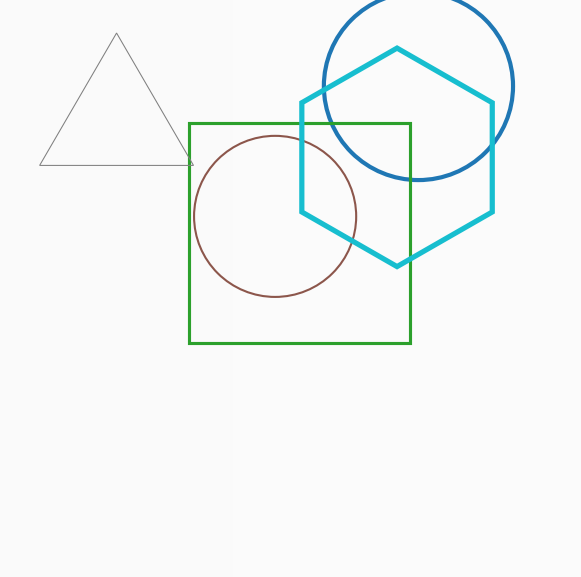[{"shape": "circle", "thickness": 2, "radius": 0.81, "center": [0.72, 0.85]}, {"shape": "square", "thickness": 1.5, "radius": 0.95, "center": [0.516, 0.595]}, {"shape": "circle", "thickness": 1, "radius": 0.7, "center": [0.473, 0.624]}, {"shape": "triangle", "thickness": 0.5, "radius": 0.76, "center": [0.201, 0.789]}, {"shape": "hexagon", "thickness": 2.5, "radius": 0.95, "center": [0.683, 0.727]}]